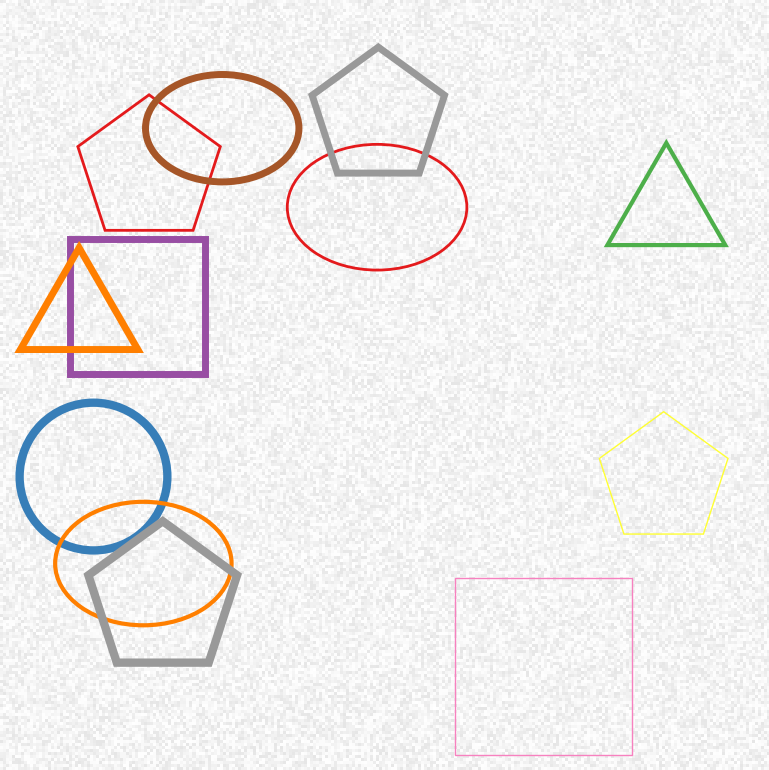[{"shape": "pentagon", "thickness": 1, "radius": 0.49, "center": [0.194, 0.78]}, {"shape": "oval", "thickness": 1, "radius": 0.58, "center": [0.49, 0.731]}, {"shape": "circle", "thickness": 3, "radius": 0.48, "center": [0.121, 0.381]}, {"shape": "triangle", "thickness": 1.5, "radius": 0.44, "center": [0.865, 0.726]}, {"shape": "square", "thickness": 2.5, "radius": 0.44, "center": [0.179, 0.602]}, {"shape": "triangle", "thickness": 2.5, "radius": 0.44, "center": [0.103, 0.59]}, {"shape": "oval", "thickness": 1.5, "radius": 0.57, "center": [0.186, 0.268]}, {"shape": "pentagon", "thickness": 0.5, "radius": 0.44, "center": [0.862, 0.377]}, {"shape": "oval", "thickness": 2.5, "radius": 0.5, "center": [0.289, 0.834]}, {"shape": "square", "thickness": 0.5, "radius": 0.57, "center": [0.706, 0.134]}, {"shape": "pentagon", "thickness": 2.5, "radius": 0.45, "center": [0.491, 0.848]}, {"shape": "pentagon", "thickness": 3, "radius": 0.51, "center": [0.211, 0.222]}]